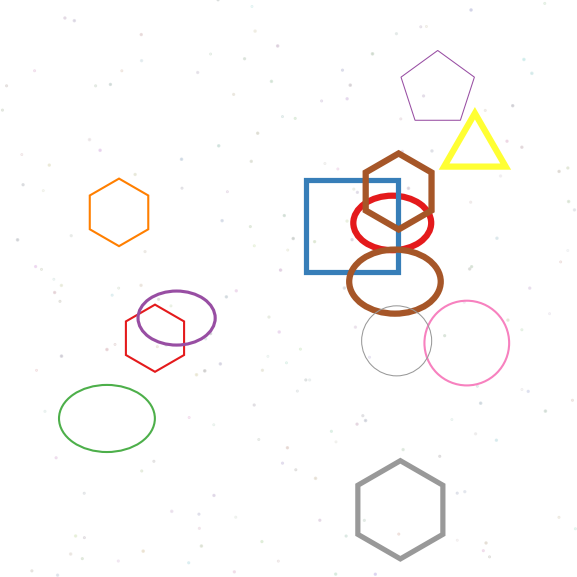[{"shape": "hexagon", "thickness": 1, "radius": 0.29, "center": [0.268, 0.413]}, {"shape": "oval", "thickness": 3, "radius": 0.34, "center": [0.679, 0.613]}, {"shape": "square", "thickness": 2.5, "radius": 0.4, "center": [0.609, 0.607]}, {"shape": "oval", "thickness": 1, "radius": 0.42, "center": [0.185, 0.274]}, {"shape": "oval", "thickness": 1.5, "radius": 0.33, "center": [0.306, 0.448]}, {"shape": "pentagon", "thickness": 0.5, "radius": 0.33, "center": [0.758, 0.845]}, {"shape": "hexagon", "thickness": 1, "radius": 0.29, "center": [0.206, 0.631]}, {"shape": "triangle", "thickness": 3, "radius": 0.31, "center": [0.822, 0.741]}, {"shape": "oval", "thickness": 3, "radius": 0.4, "center": [0.684, 0.511]}, {"shape": "hexagon", "thickness": 3, "radius": 0.33, "center": [0.69, 0.668]}, {"shape": "circle", "thickness": 1, "radius": 0.37, "center": [0.808, 0.405]}, {"shape": "hexagon", "thickness": 2.5, "radius": 0.43, "center": [0.693, 0.116]}, {"shape": "circle", "thickness": 0.5, "radius": 0.3, "center": [0.687, 0.409]}]